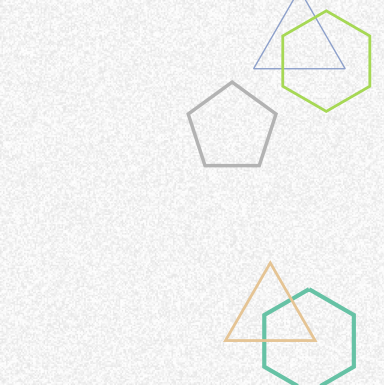[{"shape": "hexagon", "thickness": 3, "radius": 0.67, "center": [0.803, 0.115]}, {"shape": "triangle", "thickness": 1, "radius": 0.69, "center": [0.778, 0.89]}, {"shape": "hexagon", "thickness": 2, "radius": 0.65, "center": [0.848, 0.841]}, {"shape": "triangle", "thickness": 2, "radius": 0.67, "center": [0.702, 0.183]}, {"shape": "pentagon", "thickness": 2.5, "radius": 0.6, "center": [0.603, 0.667]}]